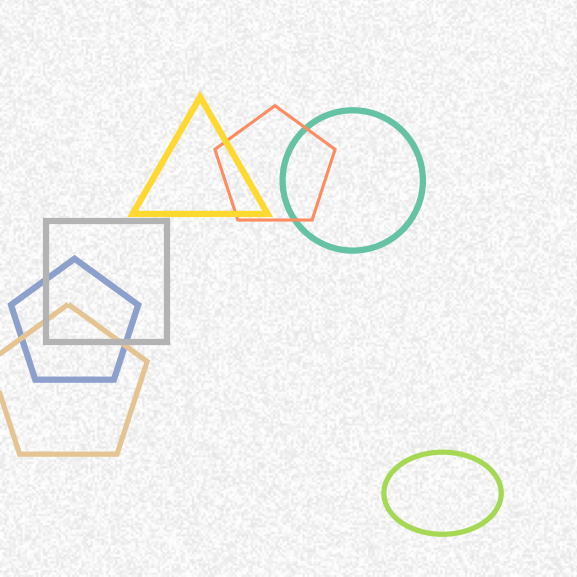[{"shape": "circle", "thickness": 3, "radius": 0.61, "center": [0.611, 0.687]}, {"shape": "pentagon", "thickness": 1.5, "radius": 0.55, "center": [0.476, 0.707]}, {"shape": "pentagon", "thickness": 3, "radius": 0.58, "center": [0.129, 0.435]}, {"shape": "oval", "thickness": 2.5, "radius": 0.51, "center": [0.766, 0.145]}, {"shape": "triangle", "thickness": 3, "radius": 0.68, "center": [0.347, 0.696]}, {"shape": "pentagon", "thickness": 2.5, "radius": 0.72, "center": [0.118, 0.329]}, {"shape": "square", "thickness": 3, "radius": 0.52, "center": [0.185, 0.511]}]